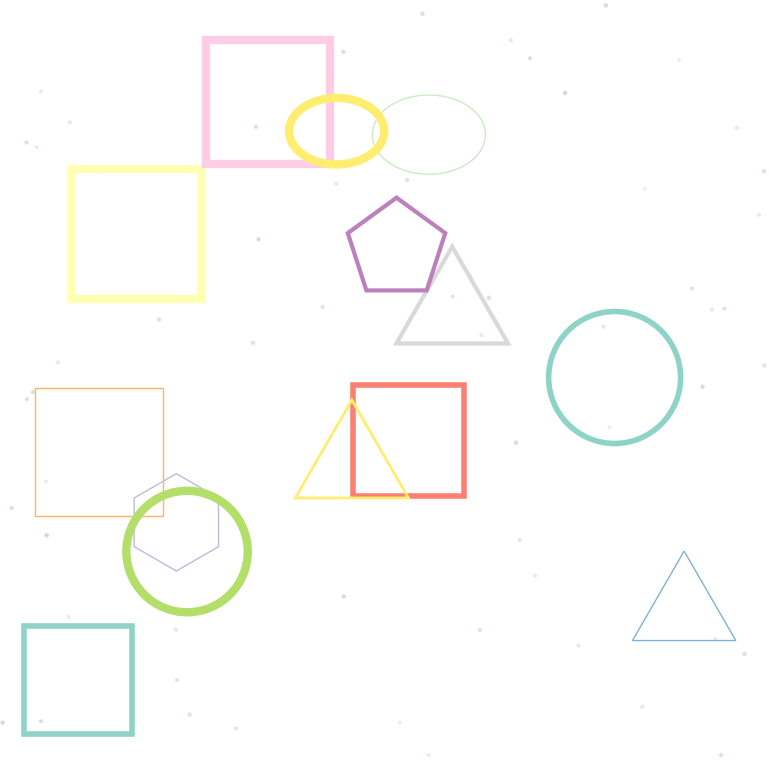[{"shape": "square", "thickness": 2, "radius": 0.35, "center": [0.102, 0.117]}, {"shape": "circle", "thickness": 2, "radius": 0.43, "center": [0.798, 0.51]}, {"shape": "square", "thickness": 3, "radius": 0.42, "center": [0.177, 0.696]}, {"shape": "hexagon", "thickness": 0.5, "radius": 0.32, "center": [0.229, 0.322]}, {"shape": "square", "thickness": 2, "radius": 0.36, "center": [0.531, 0.428]}, {"shape": "triangle", "thickness": 0.5, "radius": 0.39, "center": [0.888, 0.207]}, {"shape": "square", "thickness": 0.5, "radius": 0.41, "center": [0.129, 0.413]}, {"shape": "circle", "thickness": 3, "radius": 0.39, "center": [0.243, 0.284]}, {"shape": "square", "thickness": 3, "radius": 0.4, "center": [0.349, 0.868]}, {"shape": "triangle", "thickness": 1.5, "radius": 0.42, "center": [0.587, 0.596]}, {"shape": "pentagon", "thickness": 1.5, "radius": 0.33, "center": [0.515, 0.677]}, {"shape": "oval", "thickness": 0.5, "radius": 0.37, "center": [0.557, 0.825]}, {"shape": "oval", "thickness": 3, "radius": 0.31, "center": [0.437, 0.83]}, {"shape": "triangle", "thickness": 1, "radius": 0.42, "center": [0.457, 0.396]}]